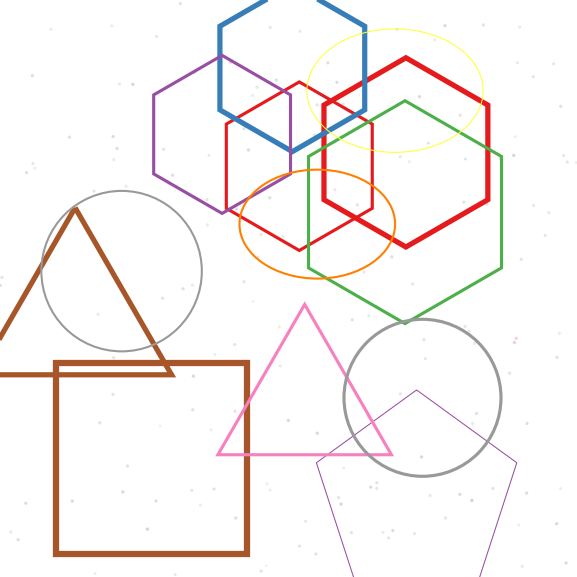[{"shape": "hexagon", "thickness": 1.5, "radius": 0.73, "center": [0.518, 0.711]}, {"shape": "hexagon", "thickness": 2.5, "radius": 0.82, "center": [0.703, 0.735]}, {"shape": "hexagon", "thickness": 2.5, "radius": 0.72, "center": [0.506, 0.881]}, {"shape": "hexagon", "thickness": 1.5, "radius": 0.96, "center": [0.701, 0.632]}, {"shape": "pentagon", "thickness": 0.5, "radius": 0.91, "center": [0.721, 0.141]}, {"shape": "hexagon", "thickness": 1.5, "radius": 0.68, "center": [0.385, 0.766]}, {"shape": "oval", "thickness": 1, "radius": 0.67, "center": [0.549, 0.611]}, {"shape": "oval", "thickness": 0.5, "radius": 0.76, "center": [0.684, 0.842]}, {"shape": "square", "thickness": 3, "radius": 0.83, "center": [0.263, 0.205]}, {"shape": "triangle", "thickness": 2.5, "radius": 0.96, "center": [0.13, 0.447]}, {"shape": "triangle", "thickness": 1.5, "radius": 0.87, "center": [0.528, 0.298]}, {"shape": "circle", "thickness": 1.5, "radius": 0.68, "center": [0.732, 0.31]}, {"shape": "circle", "thickness": 1, "radius": 0.69, "center": [0.211, 0.53]}]